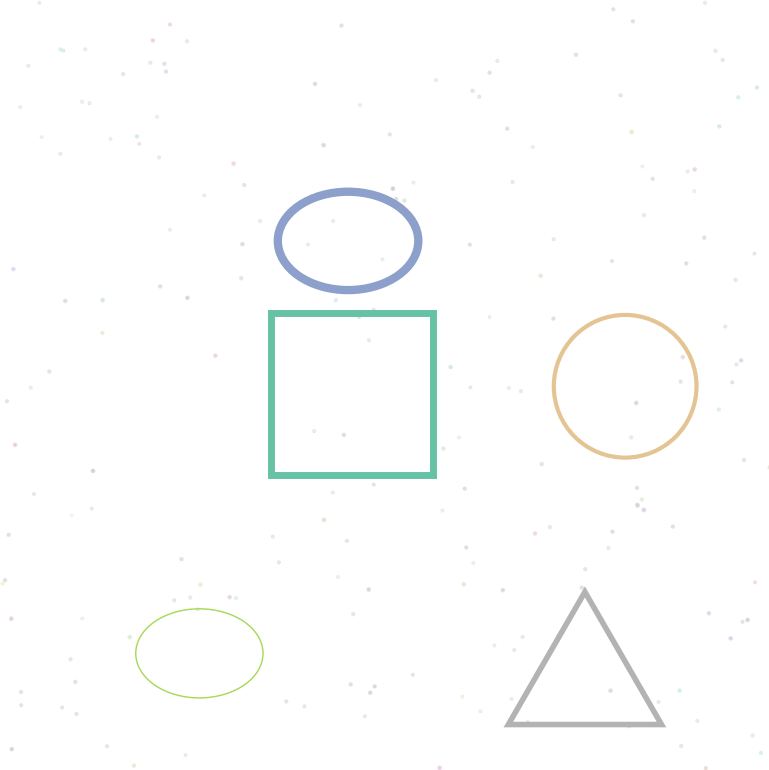[{"shape": "square", "thickness": 2.5, "radius": 0.53, "center": [0.458, 0.488]}, {"shape": "oval", "thickness": 3, "radius": 0.46, "center": [0.452, 0.687]}, {"shape": "oval", "thickness": 0.5, "radius": 0.41, "center": [0.259, 0.151]}, {"shape": "circle", "thickness": 1.5, "radius": 0.46, "center": [0.812, 0.498]}, {"shape": "triangle", "thickness": 2, "radius": 0.57, "center": [0.76, 0.116]}]